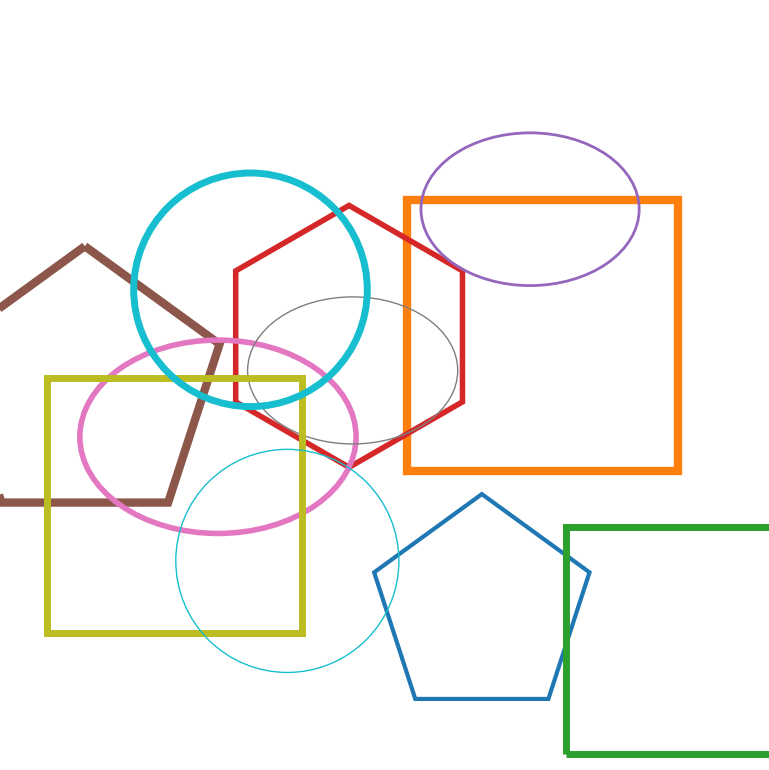[{"shape": "pentagon", "thickness": 1.5, "radius": 0.74, "center": [0.626, 0.211]}, {"shape": "square", "thickness": 3, "radius": 0.88, "center": [0.704, 0.565]}, {"shape": "square", "thickness": 2.5, "radius": 0.74, "center": [0.883, 0.168]}, {"shape": "hexagon", "thickness": 2, "radius": 0.85, "center": [0.453, 0.563]}, {"shape": "oval", "thickness": 1, "radius": 0.71, "center": [0.688, 0.728]}, {"shape": "pentagon", "thickness": 3, "radius": 0.92, "center": [0.11, 0.496]}, {"shape": "oval", "thickness": 2, "radius": 0.9, "center": [0.283, 0.433]}, {"shape": "oval", "thickness": 0.5, "radius": 0.68, "center": [0.458, 0.519]}, {"shape": "square", "thickness": 2.5, "radius": 0.83, "center": [0.227, 0.343]}, {"shape": "circle", "thickness": 0.5, "radius": 0.72, "center": [0.373, 0.272]}, {"shape": "circle", "thickness": 2.5, "radius": 0.76, "center": [0.325, 0.624]}]